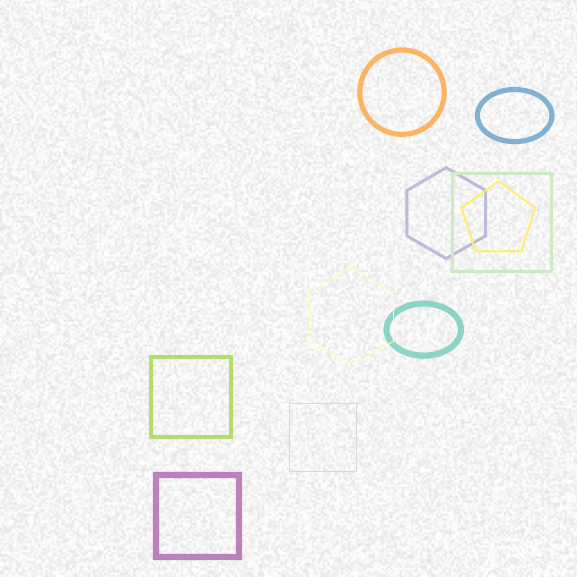[{"shape": "oval", "thickness": 3, "radius": 0.32, "center": [0.734, 0.428]}, {"shape": "hexagon", "thickness": 0.5, "radius": 0.42, "center": [0.608, 0.451]}, {"shape": "hexagon", "thickness": 1.5, "radius": 0.39, "center": [0.773, 0.63]}, {"shape": "oval", "thickness": 2.5, "radius": 0.32, "center": [0.891, 0.799]}, {"shape": "circle", "thickness": 2.5, "radius": 0.37, "center": [0.696, 0.839]}, {"shape": "square", "thickness": 2, "radius": 0.35, "center": [0.331, 0.312]}, {"shape": "square", "thickness": 0.5, "radius": 0.29, "center": [0.558, 0.242]}, {"shape": "square", "thickness": 3, "radius": 0.36, "center": [0.342, 0.105]}, {"shape": "square", "thickness": 1.5, "radius": 0.43, "center": [0.869, 0.615]}, {"shape": "pentagon", "thickness": 1, "radius": 0.34, "center": [0.863, 0.618]}]